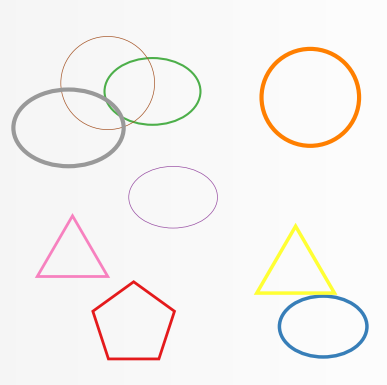[{"shape": "pentagon", "thickness": 2, "radius": 0.55, "center": [0.345, 0.157]}, {"shape": "oval", "thickness": 2.5, "radius": 0.56, "center": [0.834, 0.152]}, {"shape": "oval", "thickness": 1.5, "radius": 0.62, "center": [0.394, 0.763]}, {"shape": "oval", "thickness": 0.5, "radius": 0.57, "center": [0.447, 0.488]}, {"shape": "circle", "thickness": 3, "radius": 0.63, "center": [0.801, 0.747]}, {"shape": "triangle", "thickness": 2.5, "radius": 0.58, "center": [0.763, 0.297]}, {"shape": "circle", "thickness": 0.5, "radius": 0.61, "center": [0.278, 0.784]}, {"shape": "triangle", "thickness": 2, "radius": 0.53, "center": [0.187, 0.334]}, {"shape": "oval", "thickness": 3, "radius": 0.71, "center": [0.177, 0.668]}]